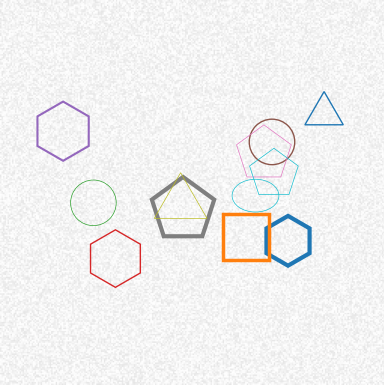[{"shape": "hexagon", "thickness": 3, "radius": 0.32, "center": [0.748, 0.375]}, {"shape": "triangle", "thickness": 1, "radius": 0.29, "center": [0.842, 0.705]}, {"shape": "square", "thickness": 2.5, "radius": 0.3, "center": [0.639, 0.385]}, {"shape": "circle", "thickness": 0.5, "radius": 0.3, "center": [0.243, 0.473]}, {"shape": "hexagon", "thickness": 1, "radius": 0.37, "center": [0.3, 0.328]}, {"shape": "hexagon", "thickness": 1.5, "radius": 0.38, "center": [0.164, 0.659]}, {"shape": "circle", "thickness": 1, "radius": 0.3, "center": [0.707, 0.631]}, {"shape": "pentagon", "thickness": 0.5, "radius": 0.37, "center": [0.686, 0.601]}, {"shape": "pentagon", "thickness": 3, "radius": 0.43, "center": [0.475, 0.455]}, {"shape": "triangle", "thickness": 0.5, "radius": 0.4, "center": [0.469, 0.472]}, {"shape": "pentagon", "thickness": 0.5, "radius": 0.33, "center": [0.711, 0.548]}, {"shape": "oval", "thickness": 0.5, "radius": 0.3, "center": [0.664, 0.492]}]